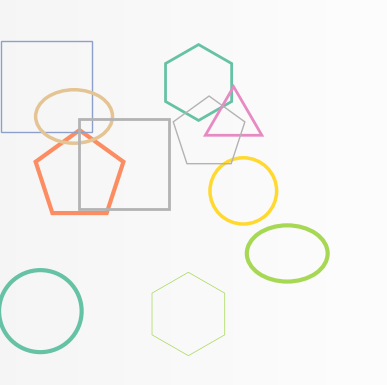[{"shape": "hexagon", "thickness": 2, "radius": 0.49, "center": [0.512, 0.786]}, {"shape": "circle", "thickness": 3, "radius": 0.53, "center": [0.104, 0.192]}, {"shape": "pentagon", "thickness": 3, "radius": 0.6, "center": [0.205, 0.543]}, {"shape": "square", "thickness": 1, "radius": 0.58, "center": [0.119, 0.775]}, {"shape": "triangle", "thickness": 2, "radius": 0.42, "center": [0.603, 0.691]}, {"shape": "oval", "thickness": 3, "radius": 0.52, "center": [0.741, 0.342]}, {"shape": "hexagon", "thickness": 0.5, "radius": 0.54, "center": [0.486, 0.184]}, {"shape": "circle", "thickness": 2.5, "radius": 0.43, "center": [0.628, 0.504]}, {"shape": "oval", "thickness": 2.5, "radius": 0.5, "center": [0.191, 0.697]}, {"shape": "pentagon", "thickness": 1, "radius": 0.49, "center": [0.539, 0.653]}, {"shape": "square", "thickness": 2, "radius": 0.58, "center": [0.32, 0.574]}]